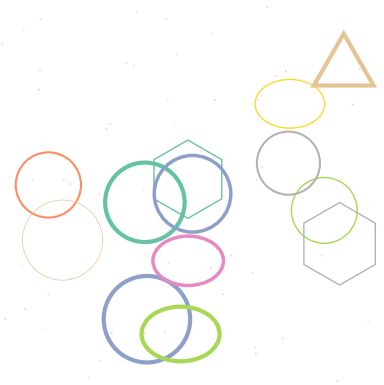[{"shape": "circle", "thickness": 3, "radius": 0.52, "center": [0.376, 0.475]}, {"shape": "hexagon", "thickness": 1, "radius": 0.51, "center": [0.488, 0.534]}, {"shape": "circle", "thickness": 1.5, "radius": 0.42, "center": [0.126, 0.52]}, {"shape": "circle", "thickness": 3, "radius": 0.56, "center": [0.382, 0.171]}, {"shape": "circle", "thickness": 2.5, "radius": 0.5, "center": [0.5, 0.497]}, {"shape": "oval", "thickness": 2.5, "radius": 0.46, "center": [0.489, 0.323]}, {"shape": "oval", "thickness": 3, "radius": 0.51, "center": [0.469, 0.132]}, {"shape": "circle", "thickness": 1, "radius": 0.43, "center": [0.842, 0.453]}, {"shape": "oval", "thickness": 1, "radius": 0.45, "center": [0.753, 0.73]}, {"shape": "triangle", "thickness": 3, "radius": 0.45, "center": [0.893, 0.823]}, {"shape": "circle", "thickness": 0.5, "radius": 0.52, "center": [0.162, 0.376]}, {"shape": "circle", "thickness": 1.5, "radius": 0.41, "center": [0.749, 0.576]}, {"shape": "hexagon", "thickness": 1, "radius": 0.54, "center": [0.882, 0.367]}]